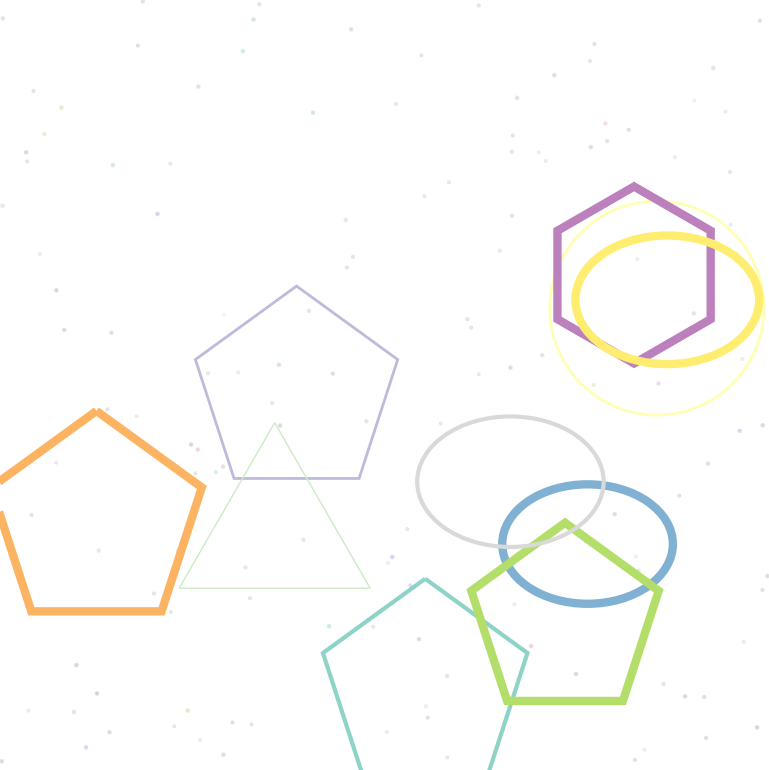[{"shape": "pentagon", "thickness": 1.5, "radius": 0.7, "center": [0.552, 0.109]}, {"shape": "circle", "thickness": 1, "radius": 0.7, "center": [0.853, 0.6]}, {"shape": "pentagon", "thickness": 1, "radius": 0.69, "center": [0.385, 0.49]}, {"shape": "oval", "thickness": 3, "radius": 0.55, "center": [0.763, 0.293]}, {"shape": "pentagon", "thickness": 3, "radius": 0.72, "center": [0.125, 0.322]}, {"shape": "pentagon", "thickness": 3, "radius": 0.64, "center": [0.734, 0.193]}, {"shape": "oval", "thickness": 1.5, "radius": 0.61, "center": [0.663, 0.374]}, {"shape": "hexagon", "thickness": 3, "radius": 0.57, "center": [0.823, 0.643]}, {"shape": "triangle", "thickness": 0.5, "radius": 0.72, "center": [0.357, 0.308]}, {"shape": "oval", "thickness": 3, "radius": 0.6, "center": [0.867, 0.611]}]